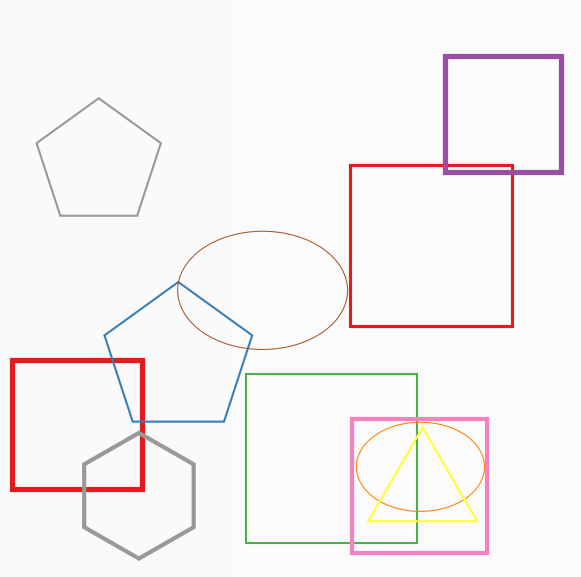[{"shape": "square", "thickness": 1.5, "radius": 0.7, "center": [0.741, 0.573]}, {"shape": "square", "thickness": 2.5, "radius": 0.56, "center": [0.133, 0.264]}, {"shape": "pentagon", "thickness": 1, "radius": 0.67, "center": [0.307, 0.377]}, {"shape": "square", "thickness": 1, "radius": 0.73, "center": [0.57, 0.205]}, {"shape": "square", "thickness": 2.5, "radius": 0.5, "center": [0.866, 0.801]}, {"shape": "oval", "thickness": 0.5, "radius": 0.55, "center": [0.723, 0.191]}, {"shape": "triangle", "thickness": 1, "radius": 0.54, "center": [0.727, 0.151]}, {"shape": "oval", "thickness": 0.5, "radius": 0.73, "center": [0.452, 0.496]}, {"shape": "square", "thickness": 2, "radius": 0.58, "center": [0.722, 0.158]}, {"shape": "hexagon", "thickness": 2, "radius": 0.54, "center": [0.239, 0.141]}, {"shape": "pentagon", "thickness": 1, "radius": 0.56, "center": [0.17, 0.717]}]